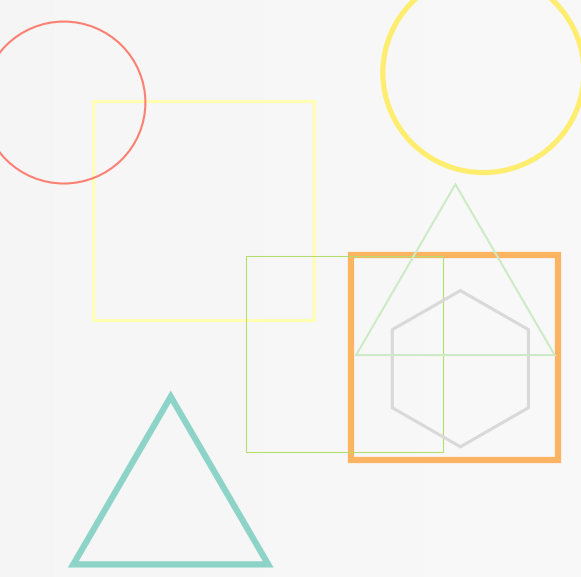[{"shape": "triangle", "thickness": 3, "radius": 0.97, "center": [0.294, 0.119]}, {"shape": "square", "thickness": 1.5, "radius": 0.95, "center": [0.35, 0.635]}, {"shape": "circle", "thickness": 1, "radius": 0.7, "center": [0.11, 0.822]}, {"shape": "square", "thickness": 3, "radius": 0.89, "center": [0.783, 0.38]}, {"shape": "square", "thickness": 0.5, "radius": 0.85, "center": [0.592, 0.386]}, {"shape": "hexagon", "thickness": 1.5, "radius": 0.68, "center": [0.792, 0.361]}, {"shape": "triangle", "thickness": 1, "radius": 0.99, "center": [0.783, 0.483]}, {"shape": "circle", "thickness": 2.5, "radius": 0.87, "center": [0.832, 0.873]}]